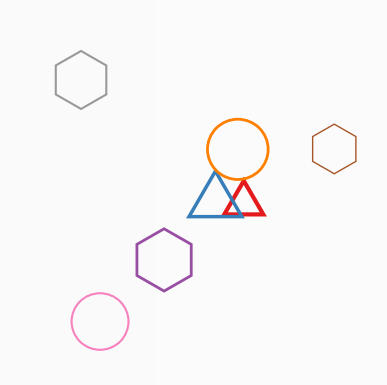[{"shape": "triangle", "thickness": 3, "radius": 0.29, "center": [0.629, 0.472]}, {"shape": "triangle", "thickness": 2.5, "radius": 0.39, "center": [0.556, 0.477]}, {"shape": "hexagon", "thickness": 2, "radius": 0.4, "center": [0.423, 0.325]}, {"shape": "circle", "thickness": 2, "radius": 0.39, "center": [0.614, 0.612]}, {"shape": "hexagon", "thickness": 1, "radius": 0.32, "center": [0.863, 0.613]}, {"shape": "circle", "thickness": 1.5, "radius": 0.37, "center": [0.258, 0.165]}, {"shape": "hexagon", "thickness": 1.5, "radius": 0.38, "center": [0.209, 0.792]}]